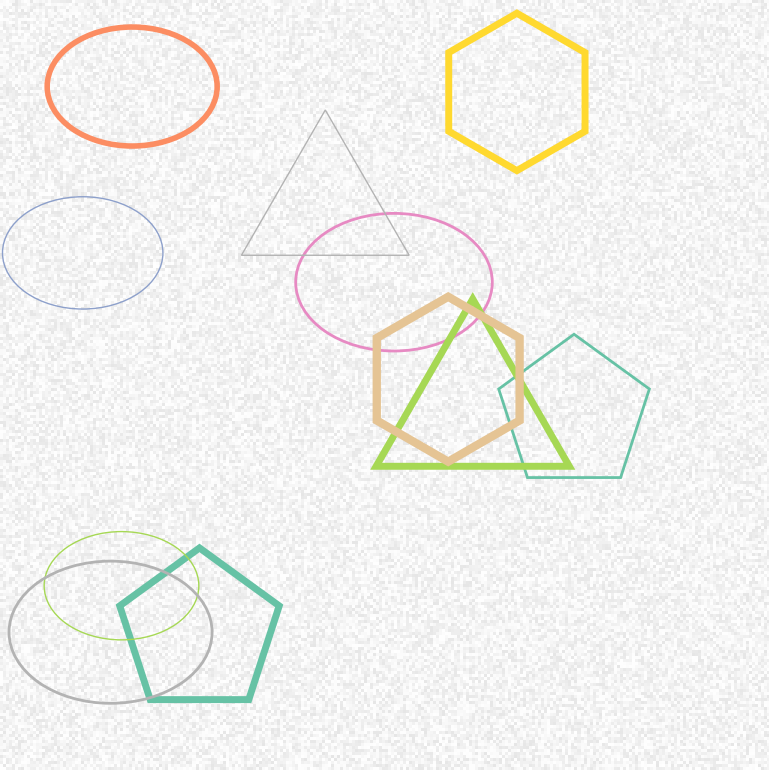[{"shape": "pentagon", "thickness": 1, "radius": 0.51, "center": [0.746, 0.463]}, {"shape": "pentagon", "thickness": 2.5, "radius": 0.54, "center": [0.259, 0.18]}, {"shape": "oval", "thickness": 2, "radius": 0.55, "center": [0.172, 0.888]}, {"shape": "oval", "thickness": 0.5, "radius": 0.52, "center": [0.107, 0.672]}, {"shape": "oval", "thickness": 1, "radius": 0.64, "center": [0.512, 0.634]}, {"shape": "oval", "thickness": 0.5, "radius": 0.5, "center": [0.158, 0.239]}, {"shape": "triangle", "thickness": 2.5, "radius": 0.72, "center": [0.614, 0.467]}, {"shape": "hexagon", "thickness": 2.5, "radius": 0.51, "center": [0.671, 0.881]}, {"shape": "hexagon", "thickness": 3, "radius": 0.54, "center": [0.582, 0.507]}, {"shape": "triangle", "thickness": 0.5, "radius": 0.63, "center": [0.422, 0.731]}, {"shape": "oval", "thickness": 1, "radius": 0.66, "center": [0.144, 0.179]}]